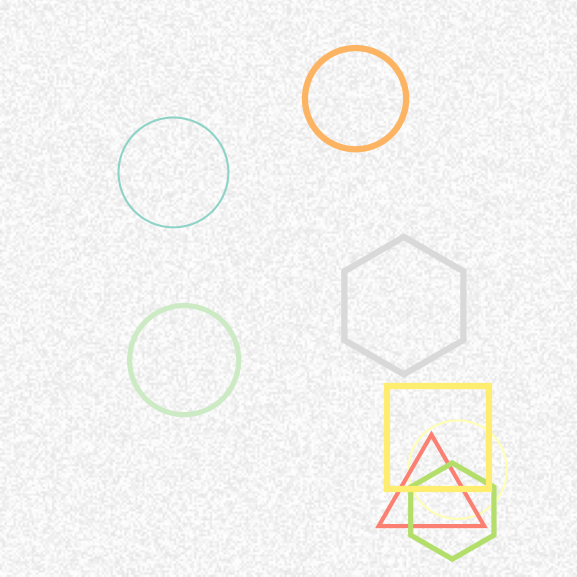[{"shape": "circle", "thickness": 1, "radius": 0.48, "center": [0.3, 0.701]}, {"shape": "circle", "thickness": 1, "radius": 0.43, "center": [0.793, 0.186]}, {"shape": "triangle", "thickness": 2, "radius": 0.53, "center": [0.747, 0.141]}, {"shape": "circle", "thickness": 3, "radius": 0.44, "center": [0.616, 0.828]}, {"shape": "hexagon", "thickness": 2.5, "radius": 0.42, "center": [0.783, 0.114]}, {"shape": "hexagon", "thickness": 3, "radius": 0.6, "center": [0.699, 0.47]}, {"shape": "circle", "thickness": 2.5, "radius": 0.47, "center": [0.319, 0.376]}, {"shape": "square", "thickness": 3, "radius": 0.44, "center": [0.759, 0.242]}]